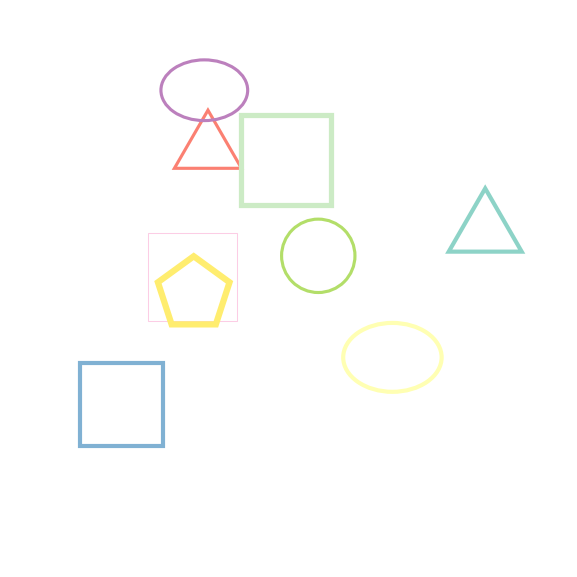[{"shape": "triangle", "thickness": 2, "radius": 0.36, "center": [0.84, 0.6]}, {"shape": "oval", "thickness": 2, "radius": 0.43, "center": [0.68, 0.38]}, {"shape": "triangle", "thickness": 1.5, "radius": 0.34, "center": [0.36, 0.741]}, {"shape": "square", "thickness": 2, "radius": 0.36, "center": [0.21, 0.299]}, {"shape": "circle", "thickness": 1.5, "radius": 0.32, "center": [0.551, 0.556]}, {"shape": "square", "thickness": 0.5, "radius": 0.38, "center": [0.334, 0.52]}, {"shape": "oval", "thickness": 1.5, "radius": 0.38, "center": [0.354, 0.843]}, {"shape": "square", "thickness": 2.5, "radius": 0.39, "center": [0.495, 0.723]}, {"shape": "pentagon", "thickness": 3, "radius": 0.33, "center": [0.335, 0.49]}]